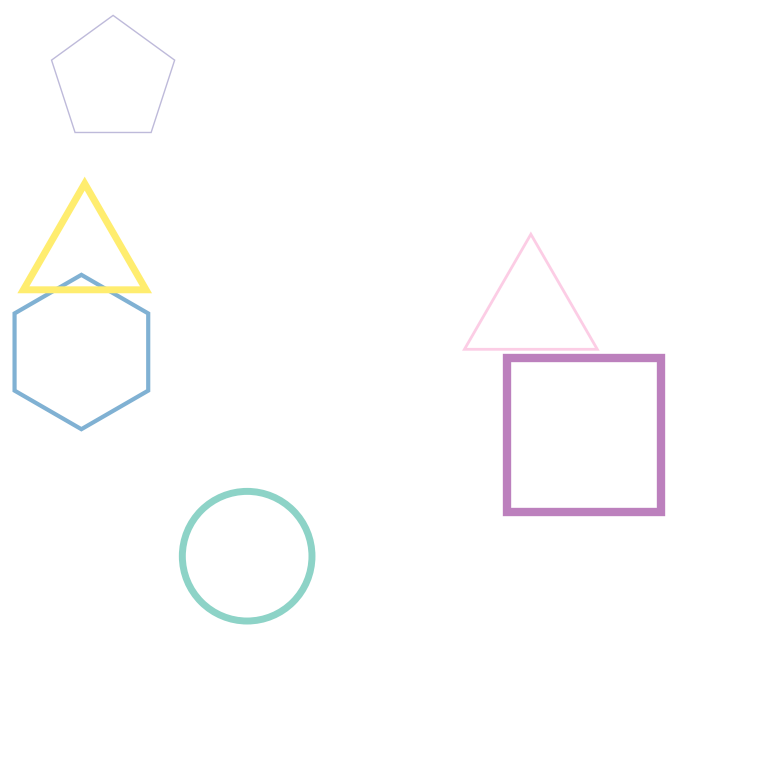[{"shape": "circle", "thickness": 2.5, "radius": 0.42, "center": [0.321, 0.278]}, {"shape": "pentagon", "thickness": 0.5, "radius": 0.42, "center": [0.147, 0.896]}, {"shape": "hexagon", "thickness": 1.5, "radius": 0.5, "center": [0.106, 0.543]}, {"shape": "triangle", "thickness": 1, "radius": 0.5, "center": [0.689, 0.596]}, {"shape": "square", "thickness": 3, "radius": 0.5, "center": [0.758, 0.435]}, {"shape": "triangle", "thickness": 2.5, "radius": 0.46, "center": [0.11, 0.67]}]